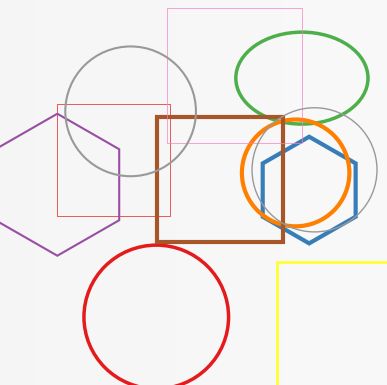[{"shape": "square", "thickness": 0.5, "radius": 0.73, "center": [0.292, 0.585]}, {"shape": "circle", "thickness": 2.5, "radius": 0.93, "center": [0.403, 0.177]}, {"shape": "hexagon", "thickness": 3, "radius": 0.69, "center": [0.798, 0.506]}, {"shape": "oval", "thickness": 2.5, "radius": 0.85, "center": [0.779, 0.797]}, {"shape": "hexagon", "thickness": 1.5, "radius": 0.92, "center": [0.148, 0.52]}, {"shape": "circle", "thickness": 3, "radius": 0.69, "center": [0.763, 0.551]}, {"shape": "square", "thickness": 2, "radius": 0.86, "center": [0.889, 0.147]}, {"shape": "square", "thickness": 3, "radius": 0.81, "center": [0.567, 0.534]}, {"shape": "square", "thickness": 0.5, "radius": 0.88, "center": [0.605, 0.805]}, {"shape": "circle", "thickness": 1.5, "radius": 0.84, "center": [0.337, 0.711]}, {"shape": "circle", "thickness": 1, "radius": 0.81, "center": [0.812, 0.559]}]